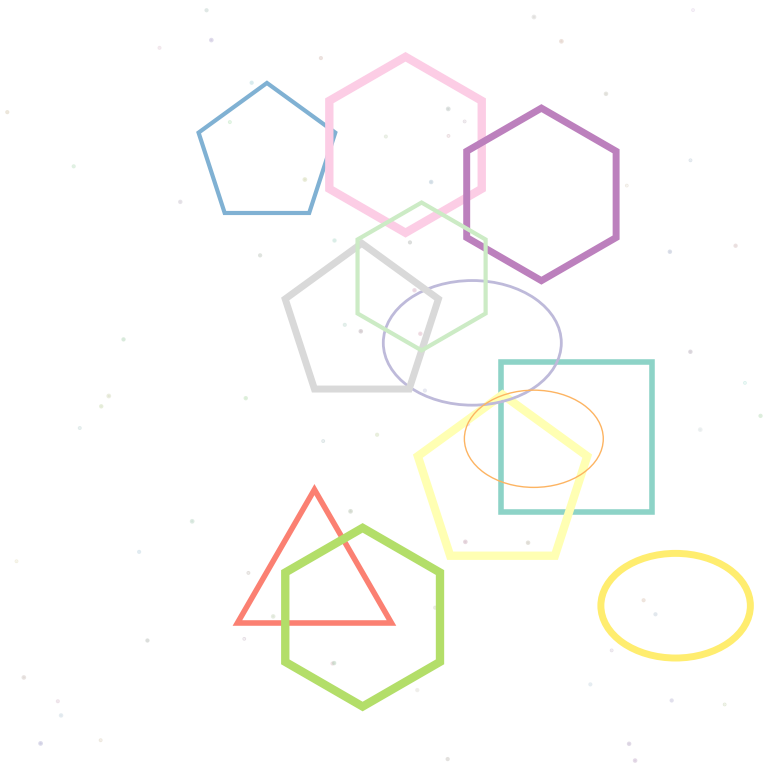[{"shape": "square", "thickness": 2, "radius": 0.49, "center": [0.749, 0.432]}, {"shape": "pentagon", "thickness": 3, "radius": 0.58, "center": [0.653, 0.372]}, {"shape": "oval", "thickness": 1, "radius": 0.58, "center": [0.613, 0.555]}, {"shape": "triangle", "thickness": 2, "radius": 0.58, "center": [0.408, 0.249]}, {"shape": "pentagon", "thickness": 1.5, "radius": 0.47, "center": [0.347, 0.799]}, {"shape": "oval", "thickness": 0.5, "radius": 0.45, "center": [0.693, 0.43]}, {"shape": "hexagon", "thickness": 3, "radius": 0.58, "center": [0.471, 0.198]}, {"shape": "hexagon", "thickness": 3, "radius": 0.57, "center": [0.527, 0.812]}, {"shape": "pentagon", "thickness": 2.5, "radius": 0.52, "center": [0.47, 0.579]}, {"shape": "hexagon", "thickness": 2.5, "radius": 0.56, "center": [0.703, 0.748]}, {"shape": "hexagon", "thickness": 1.5, "radius": 0.48, "center": [0.548, 0.641]}, {"shape": "oval", "thickness": 2.5, "radius": 0.49, "center": [0.877, 0.213]}]